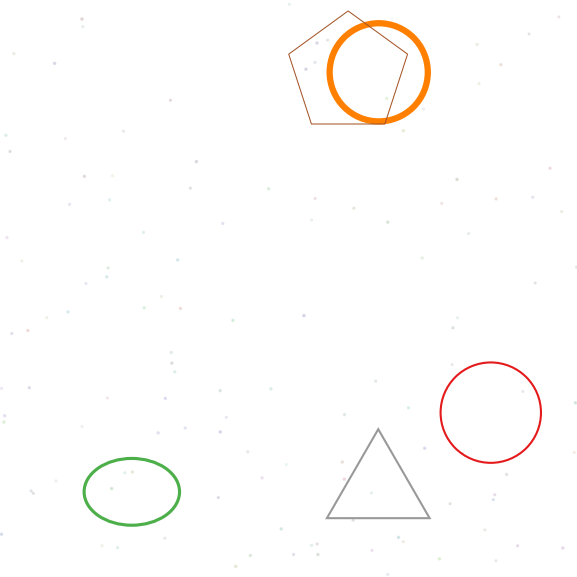[{"shape": "circle", "thickness": 1, "radius": 0.43, "center": [0.85, 0.285]}, {"shape": "oval", "thickness": 1.5, "radius": 0.41, "center": [0.228, 0.147]}, {"shape": "circle", "thickness": 3, "radius": 0.42, "center": [0.656, 0.874]}, {"shape": "pentagon", "thickness": 0.5, "radius": 0.54, "center": [0.603, 0.872]}, {"shape": "triangle", "thickness": 1, "radius": 0.51, "center": [0.655, 0.153]}]